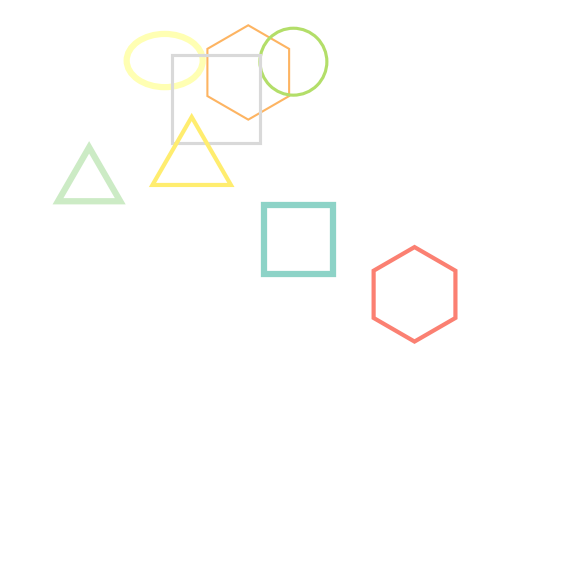[{"shape": "square", "thickness": 3, "radius": 0.3, "center": [0.517, 0.584]}, {"shape": "oval", "thickness": 3, "radius": 0.33, "center": [0.285, 0.894]}, {"shape": "hexagon", "thickness": 2, "radius": 0.41, "center": [0.718, 0.489]}, {"shape": "hexagon", "thickness": 1, "radius": 0.41, "center": [0.43, 0.874]}, {"shape": "circle", "thickness": 1.5, "radius": 0.29, "center": [0.508, 0.892]}, {"shape": "square", "thickness": 1.5, "radius": 0.38, "center": [0.374, 0.827]}, {"shape": "triangle", "thickness": 3, "radius": 0.31, "center": [0.154, 0.682]}, {"shape": "triangle", "thickness": 2, "radius": 0.39, "center": [0.332, 0.718]}]